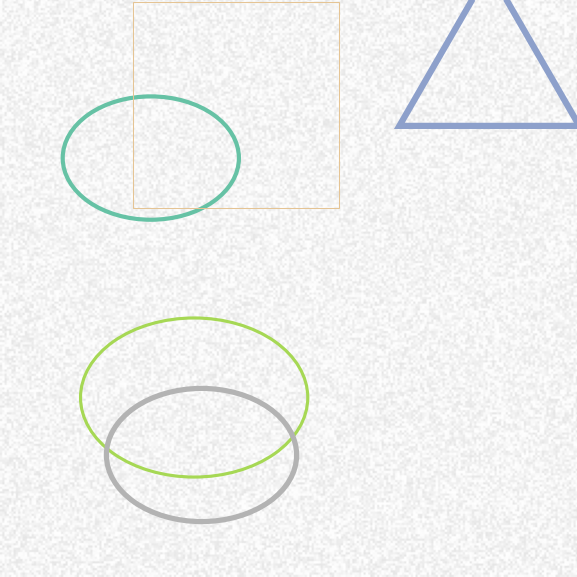[{"shape": "oval", "thickness": 2, "radius": 0.76, "center": [0.261, 0.725]}, {"shape": "triangle", "thickness": 3, "radius": 0.9, "center": [0.847, 0.871]}, {"shape": "oval", "thickness": 1.5, "radius": 0.98, "center": [0.336, 0.311]}, {"shape": "square", "thickness": 0.5, "radius": 0.89, "center": [0.409, 0.817]}, {"shape": "oval", "thickness": 2.5, "radius": 0.82, "center": [0.349, 0.211]}]